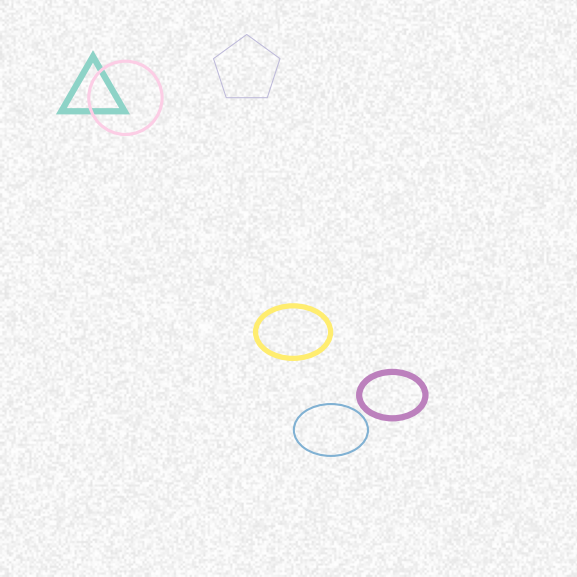[{"shape": "triangle", "thickness": 3, "radius": 0.32, "center": [0.161, 0.838]}, {"shape": "pentagon", "thickness": 0.5, "radius": 0.3, "center": [0.427, 0.879]}, {"shape": "oval", "thickness": 1, "radius": 0.32, "center": [0.573, 0.255]}, {"shape": "circle", "thickness": 1.5, "radius": 0.32, "center": [0.217, 0.83]}, {"shape": "oval", "thickness": 3, "radius": 0.29, "center": [0.679, 0.315]}, {"shape": "oval", "thickness": 2.5, "radius": 0.32, "center": [0.508, 0.424]}]